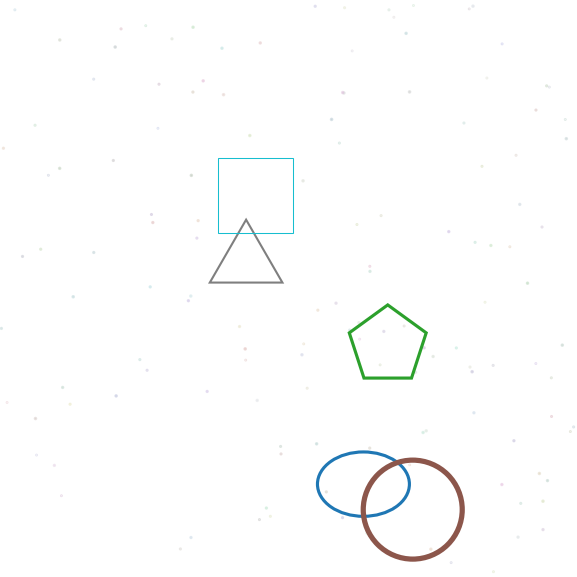[{"shape": "oval", "thickness": 1.5, "radius": 0.4, "center": [0.629, 0.161]}, {"shape": "pentagon", "thickness": 1.5, "radius": 0.35, "center": [0.671, 0.401]}, {"shape": "circle", "thickness": 2.5, "radius": 0.43, "center": [0.715, 0.117]}, {"shape": "triangle", "thickness": 1, "radius": 0.36, "center": [0.426, 0.546]}, {"shape": "square", "thickness": 0.5, "radius": 0.33, "center": [0.442, 0.66]}]